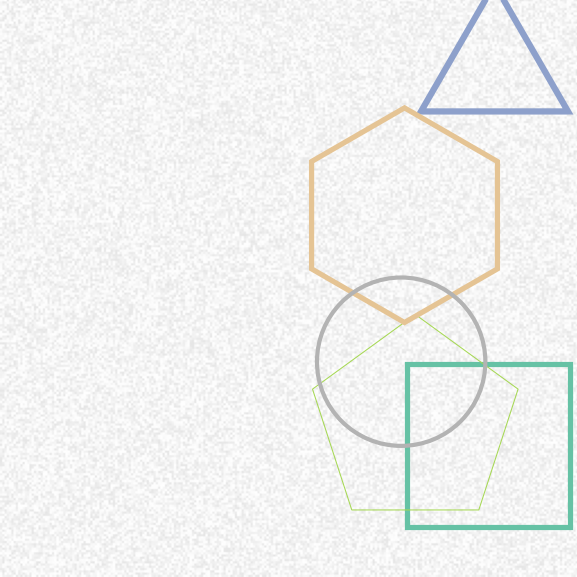[{"shape": "square", "thickness": 2.5, "radius": 0.71, "center": [0.845, 0.228]}, {"shape": "triangle", "thickness": 3, "radius": 0.73, "center": [0.856, 0.88]}, {"shape": "pentagon", "thickness": 0.5, "radius": 0.94, "center": [0.719, 0.268]}, {"shape": "hexagon", "thickness": 2.5, "radius": 0.93, "center": [0.7, 0.627]}, {"shape": "circle", "thickness": 2, "radius": 0.73, "center": [0.695, 0.373]}]